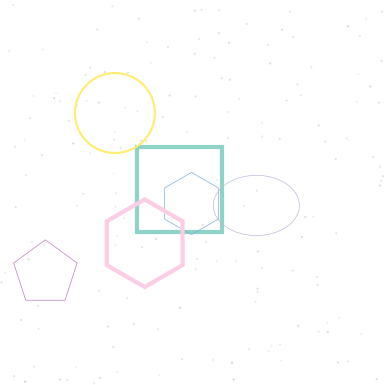[{"shape": "square", "thickness": 3, "radius": 0.55, "center": [0.466, 0.509]}, {"shape": "oval", "thickness": 0.5, "radius": 0.56, "center": [0.666, 0.466]}, {"shape": "hexagon", "thickness": 0.5, "radius": 0.4, "center": [0.497, 0.471]}, {"shape": "hexagon", "thickness": 3, "radius": 0.57, "center": [0.376, 0.368]}, {"shape": "pentagon", "thickness": 0.5, "radius": 0.43, "center": [0.118, 0.29]}, {"shape": "circle", "thickness": 1.5, "radius": 0.52, "center": [0.299, 0.706]}]